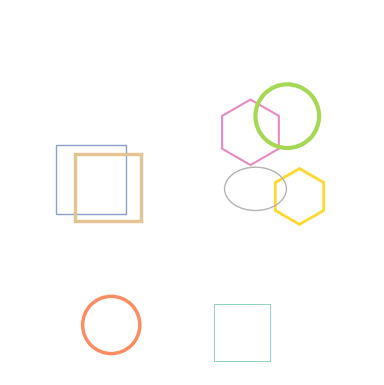[{"shape": "square", "thickness": 0.5, "radius": 0.37, "center": [0.628, 0.136]}, {"shape": "circle", "thickness": 2.5, "radius": 0.37, "center": [0.289, 0.156]}, {"shape": "square", "thickness": 1, "radius": 0.45, "center": [0.236, 0.534]}, {"shape": "hexagon", "thickness": 1.5, "radius": 0.43, "center": [0.651, 0.656]}, {"shape": "circle", "thickness": 3, "radius": 0.41, "center": [0.746, 0.698]}, {"shape": "hexagon", "thickness": 2, "radius": 0.36, "center": [0.778, 0.49]}, {"shape": "square", "thickness": 2.5, "radius": 0.43, "center": [0.28, 0.513]}, {"shape": "oval", "thickness": 1, "radius": 0.4, "center": [0.664, 0.509]}]